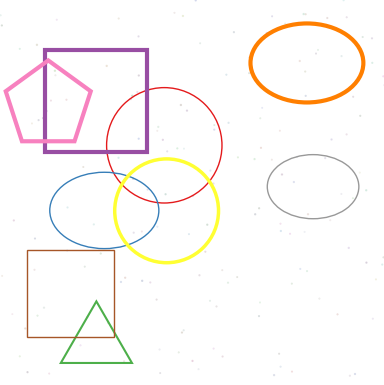[{"shape": "circle", "thickness": 1, "radius": 0.75, "center": [0.427, 0.623]}, {"shape": "oval", "thickness": 1, "radius": 0.71, "center": [0.271, 0.453]}, {"shape": "triangle", "thickness": 1.5, "radius": 0.53, "center": [0.25, 0.111]}, {"shape": "square", "thickness": 3, "radius": 0.66, "center": [0.249, 0.738]}, {"shape": "oval", "thickness": 3, "radius": 0.73, "center": [0.797, 0.836]}, {"shape": "circle", "thickness": 2.5, "radius": 0.67, "center": [0.433, 0.452]}, {"shape": "square", "thickness": 1, "radius": 0.56, "center": [0.184, 0.238]}, {"shape": "pentagon", "thickness": 3, "radius": 0.58, "center": [0.125, 0.727]}, {"shape": "oval", "thickness": 1, "radius": 0.59, "center": [0.813, 0.515]}]